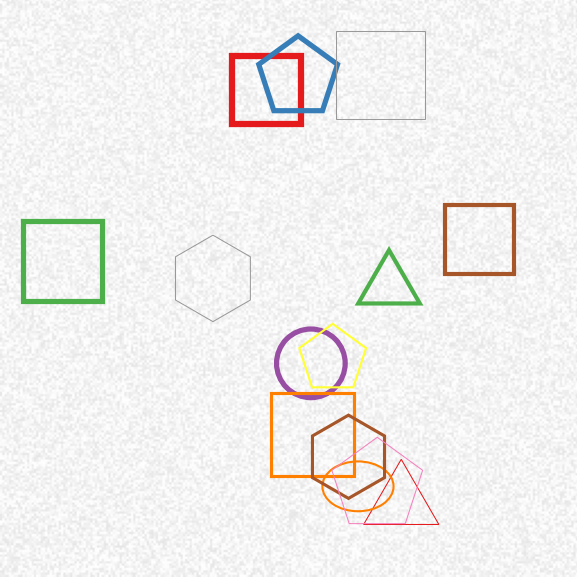[{"shape": "triangle", "thickness": 0.5, "radius": 0.38, "center": [0.695, 0.129]}, {"shape": "square", "thickness": 3, "radius": 0.29, "center": [0.462, 0.844]}, {"shape": "pentagon", "thickness": 2.5, "radius": 0.36, "center": [0.516, 0.865]}, {"shape": "square", "thickness": 2.5, "radius": 0.34, "center": [0.108, 0.547]}, {"shape": "triangle", "thickness": 2, "radius": 0.31, "center": [0.674, 0.504]}, {"shape": "circle", "thickness": 2.5, "radius": 0.3, "center": [0.538, 0.37]}, {"shape": "square", "thickness": 1.5, "radius": 0.36, "center": [0.541, 0.246]}, {"shape": "oval", "thickness": 1, "radius": 0.31, "center": [0.62, 0.157]}, {"shape": "pentagon", "thickness": 1, "radius": 0.3, "center": [0.576, 0.378]}, {"shape": "hexagon", "thickness": 1.5, "radius": 0.36, "center": [0.603, 0.208]}, {"shape": "square", "thickness": 2, "radius": 0.3, "center": [0.831, 0.585]}, {"shape": "pentagon", "thickness": 0.5, "radius": 0.41, "center": [0.653, 0.159]}, {"shape": "square", "thickness": 0.5, "radius": 0.38, "center": [0.659, 0.869]}, {"shape": "hexagon", "thickness": 0.5, "radius": 0.37, "center": [0.369, 0.517]}]